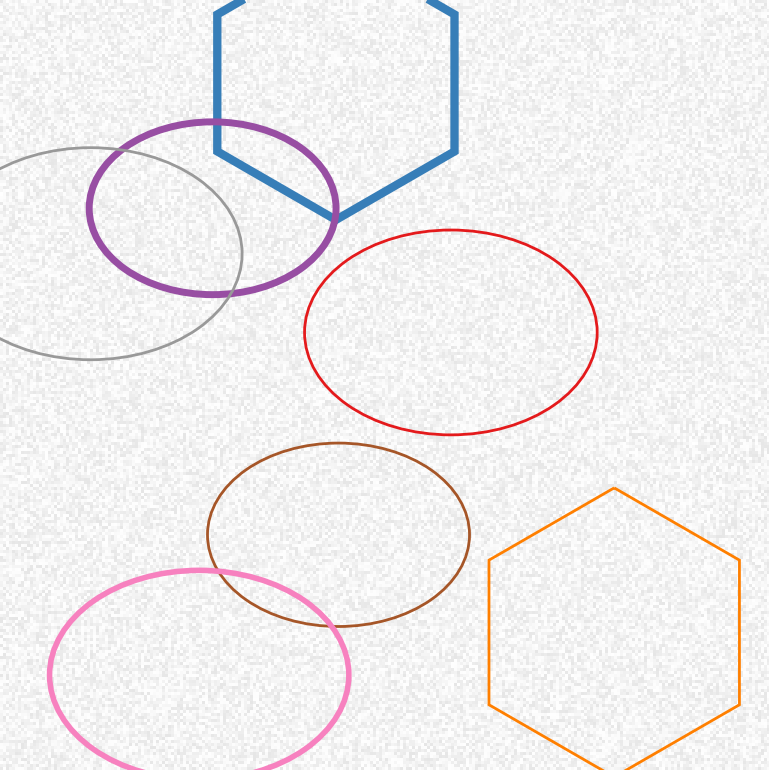[{"shape": "oval", "thickness": 1, "radius": 0.95, "center": [0.586, 0.568]}, {"shape": "hexagon", "thickness": 3, "radius": 0.89, "center": [0.436, 0.892]}, {"shape": "oval", "thickness": 2.5, "radius": 0.8, "center": [0.276, 0.73]}, {"shape": "hexagon", "thickness": 1, "radius": 0.94, "center": [0.798, 0.179]}, {"shape": "oval", "thickness": 1, "radius": 0.85, "center": [0.44, 0.305]}, {"shape": "oval", "thickness": 2, "radius": 0.97, "center": [0.259, 0.123]}, {"shape": "oval", "thickness": 1, "radius": 0.98, "center": [0.118, 0.671]}]